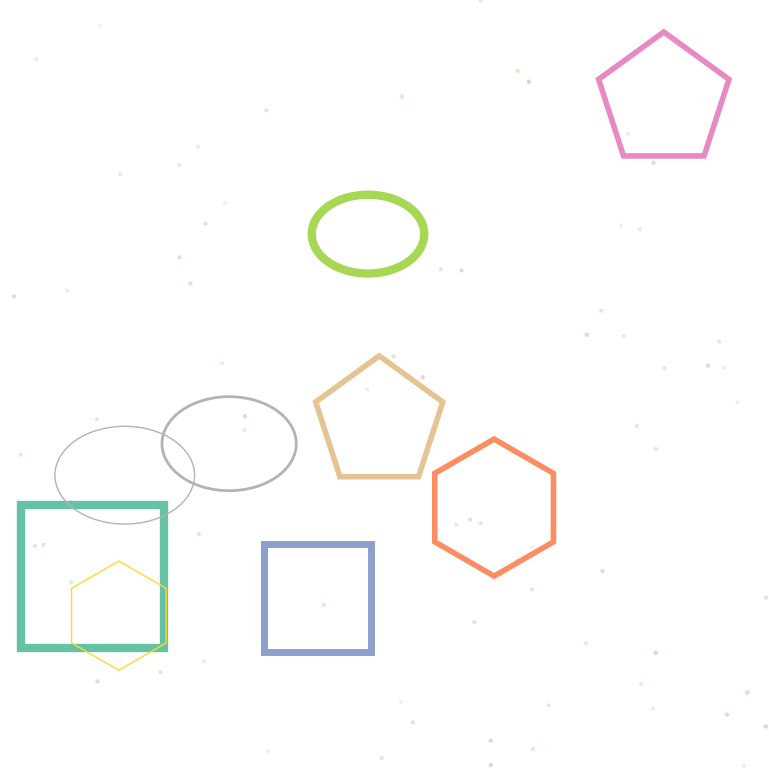[{"shape": "square", "thickness": 3, "radius": 0.46, "center": [0.12, 0.252]}, {"shape": "hexagon", "thickness": 2, "radius": 0.44, "center": [0.642, 0.341]}, {"shape": "square", "thickness": 2.5, "radius": 0.35, "center": [0.412, 0.223]}, {"shape": "pentagon", "thickness": 2, "radius": 0.44, "center": [0.862, 0.869]}, {"shape": "oval", "thickness": 3, "radius": 0.37, "center": [0.478, 0.696]}, {"shape": "hexagon", "thickness": 0.5, "radius": 0.35, "center": [0.154, 0.2]}, {"shape": "pentagon", "thickness": 2, "radius": 0.43, "center": [0.492, 0.451]}, {"shape": "oval", "thickness": 1, "radius": 0.44, "center": [0.298, 0.424]}, {"shape": "oval", "thickness": 0.5, "radius": 0.45, "center": [0.162, 0.383]}]